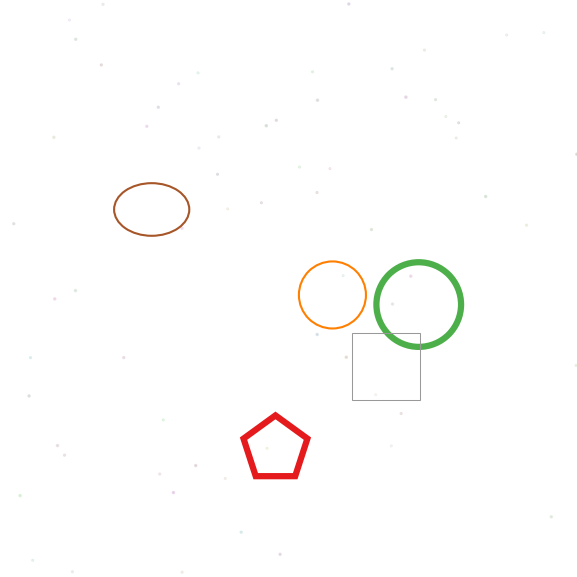[{"shape": "pentagon", "thickness": 3, "radius": 0.29, "center": [0.477, 0.222]}, {"shape": "circle", "thickness": 3, "radius": 0.37, "center": [0.725, 0.472]}, {"shape": "circle", "thickness": 1, "radius": 0.29, "center": [0.576, 0.488]}, {"shape": "oval", "thickness": 1, "radius": 0.33, "center": [0.263, 0.636]}, {"shape": "square", "thickness": 0.5, "radius": 0.29, "center": [0.668, 0.365]}]